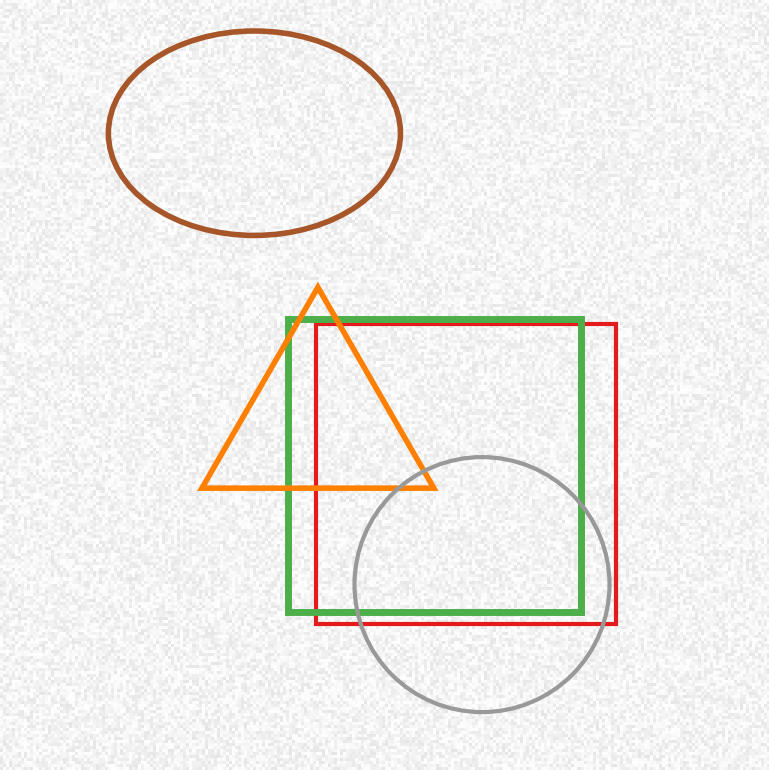[{"shape": "square", "thickness": 1.5, "radius": 0.98, "center": [0.605, 0.385]}, {"shape": "square", "thickness": 2.5, "radius": 0.95, "center": [0.565, 0.395]}, {"shape": "triangle", "thickness": 2, "radius": 0.87, "center": [0.413, 0.453]}, {"shape": "oval", "thickness": 2, "radius": 0.95, "center": [0.33, 0.827]}, {"shape": "circle", "thickness": 1.5, "radius": 0.83, "center": [0.626, 0.241]}]